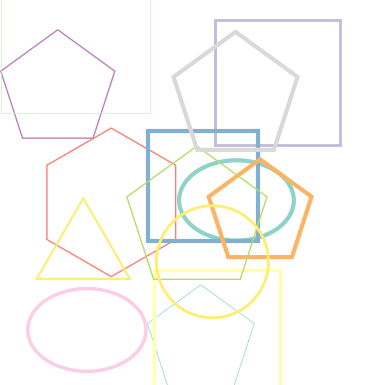[{"shape": "oval", "thickness": 3, "radius": 0.75, "center": [0.614, 0.479]}, {"shape": "pentagon", "thickness": 0.5, "radius": 0.73, "center": [0.522, 0.115]}, {"shape": "square", "thickness": 2.5, "radius": 0.81, "center": [0.564, 0.137]}, {"shape": "square", "thickness": 2, "radius": 0.81, "center": [0.721, 0.786]}, {"shape": "hexagon", "thickness": 1, "radius": 0.96, "center": [0.289, 0.474]}, {"shape": "square", "thickness": 3, "radius": 0.71, "center": [0.528, 0.516]}, {"shape": "pentagon", "thickness": 3, "radius": 0.7, "center": [0.676, 0.446]}, {"shape": "pentagon", "thickness": 1, "radius": 0.96, "center": [0.511, 0.429]}, {"shape": "oval", "thickness": 2.5, "radius": 0.77, "center": [0.226, 0.143]}, {"shape": "pentagon", "thickness": 3, "radius": 0.85, "center": [0.612, 0.748]}, {"shape": "pentagon", "thickness": 1, "radius": 0.78, "center": [0.15, 0.767]}, {"shape": "square", "thickness": 0.5, "radius": 0.97, "center": [0.197, 0.899]}, {"shape": "circle", "thickness": 2, "radius": 0.73, "center": [0.552, 0.32]}, {"shape": "triangle", "thickness": 1.5, "radius": 0.7, "center": [0.216, 0.346]}]